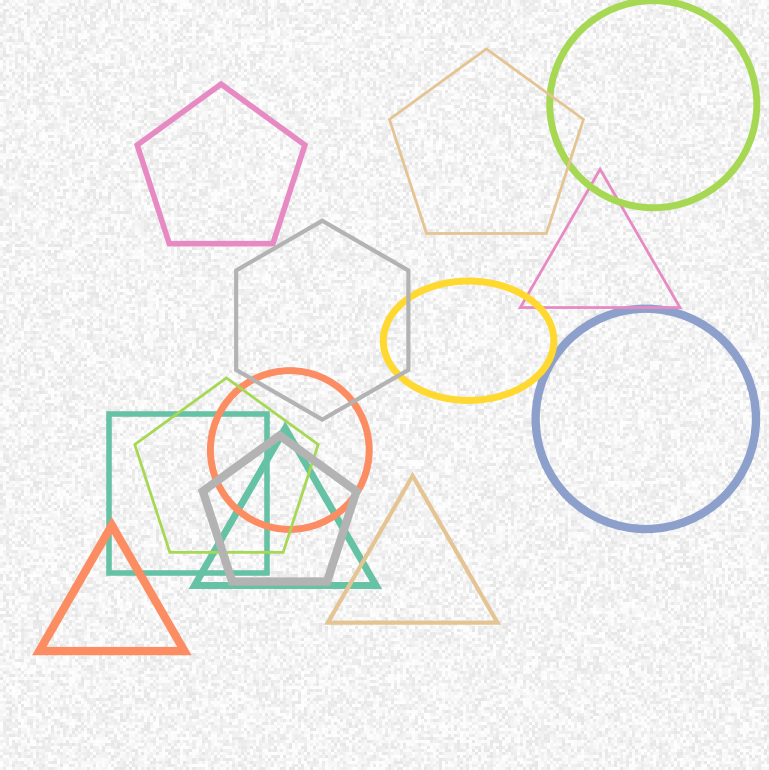[{"shape": "square", "thickness": 2, "radius": 0.51, "center": [0.244, 0.359]}, {"shape": "triangle", "thickness": 2.5, "radius": 0.68, "center": [0.371, 0.308]}, {"shape": "triangle", "thickness": 3, "radius": 0.54, "center": [0.145, 0.209]}, {"shape": "circle", "thickness": 2.5, "radius": 0.52, "center": [0.376, 0.416]}, {"shape": "circle", "thickness": 3, "radius": 0.72, "center": [0.839, 0.456]}, {"shape": "pentagon", "thickness": 2, "radius": 0.57, "center": [0.287, 0.776]}, {"shape": "triangle", "thickness": 1, "radius": 0.6, "center": [0.779, 0.66]}, {"shape": "circle", "thickness": 2.5, "radius": 0.67, "center": [0.848, 0.865]}, {"shape": "pentagon", "thickness": 1, "radius": 0.63, "center": [0.294, 0.384]}, {"shape": "oval", "thickness": 2.5, "radius": 0.55, "center": [0.609, 0.558]}, {"shape": "triangle", "thickness": 1.5, "radius": 0.64, "center": [0.536, 0.255]}, {"shape": "pentagon", "thickness": 1, "radius": 0.66, "center": [0.632, 0.804]}, {"shape": "pentagon", "thickness": 3, "radius": 0.52, "center": [0.363, 0.33]}, {"shape": "hexagon", "thickness": 1.5, "radius": 0.65, "center": [0.419, 0.584]}]